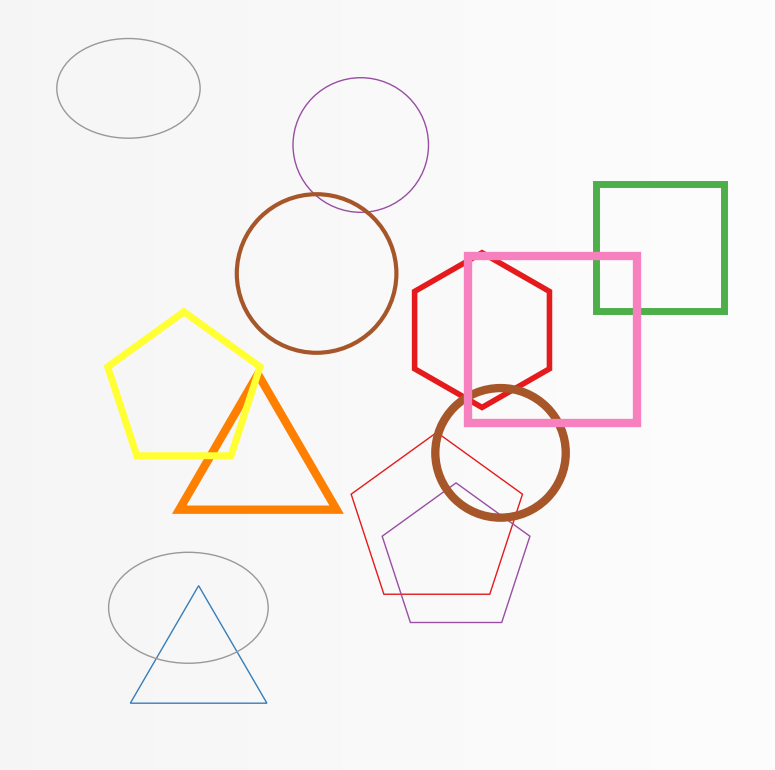[{"shape": "pentagon", "thickness": 0.5, "radius": 0.58, "center": [0.564, 0.322]}, {"shape": "hexagon", "thickness": 2, "radius": 0.5, "center": [0.622, 0.571]}, {"shape": "triangle", "thickness": 0.5, "radius": 0.51, "center": [0.256, 0.138]}, {"shape": "square", "thickness": 2.5, "radius": 0.41, "center": [0.852, 0.679]}, {"shape": "pentagon", "thickness": 0.5, "radius": 0.5, "center": [0.588, 0.273]}, {"shape": "circle", "thickness": 0.5, "radius": 0.44, "center": [0.465, 0.812]}, {"shape": "triangle", "thickness": 3, "radius": 0.59, "center": [0.333, 0.397]}, {"shape": "pentagon", "thickness": 2.5, "radius": 0.52, "center": [0.237, 0.492]}, {"shape": "circle", "thickness": 1.5, "radius": 0.51, "center": [0.409, 0.645]}, {"shape": "circle", "thickness": 3, "radius": 0.42, "center": [0.646, 0.412]}, {"shape": "square", "thickness": 3, "radius": 0.54, "center": [0.713, 0.559]}, {"shape": "oval", "thickness": 0.5, "radius": 0.46, "center": [0.166, 0.885]}, {"shape": "oval", "thickness": 0.5, "radius": 0.51, "center": [0.243, 0.211]}]